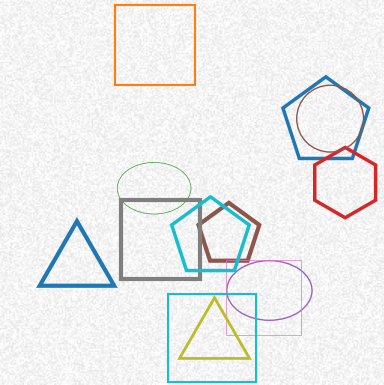[{"shape": "triangle", "thickness": 3, "radius": 0.56, "center": [0.2, 0.314]}, {"shape": "pentagon", "thickness": 2.5, "radius": 0.59, "center": [0.846, 0.683]}, {"shape": "square", "thickness": 1.5, "radius": 0.52, "center": [0.402, 0.884]}, {"shape": "oval", "thickness": 0.5, "radius": 0.48, "center": [0.4, 0.511]}, {"shape": "hexagon", "thickness": 2.5, "radius": 0.46, "center": [0.897, 0.526]}, {"shape": "oval", "thickness": 1, "radius": 0.55, "center": [0.7, 0.246]}, {"shape": "pentagon", "thickness": 3, "radius": 0.42, "center": [0.594, 0.39]}, {"shape": "circle", "thickness": 1, "radius": 0.43, "center": [0.857, 0.692]}, {"shape": "square", "thickness": 0.5, "radius": 0.49, "center": [0.684, 0.226]}, {"shape": "square", "thickness": 3, "radius": 0.51, "center": [0.418, 0.379]}, {"shape": "triangle", "thickness": 2, "radius": 0.53, "center": [0.557, 0.122]}, {"shape": "square", "thickness": 1.5, "radius": 0.57, "center": [0.551, 0.122]}, {"shape": "pentagon", "thickness": 2.5, "radius": 0.53, "center": [0.547, 0.383]}]